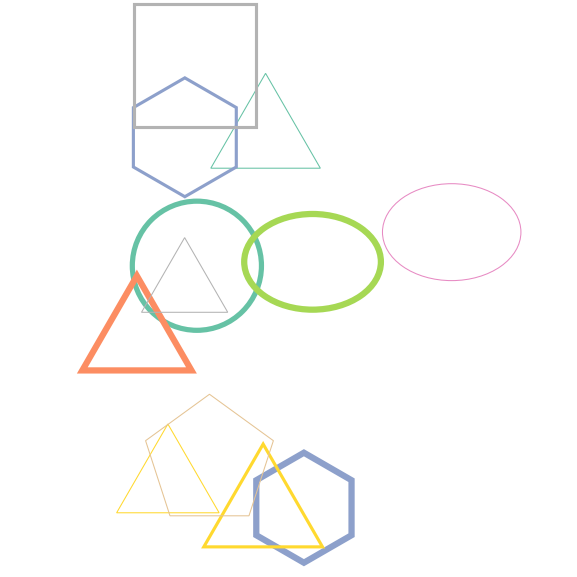[{"shape": "triangle", "thickness": 0.5, "radius": 0.55, "center": [0.46, 0.763]}, {"shape": "circle", "thickness": 2.5, "radius": 0.56, "center": [0.341, 0.539]}, {"shape": "triangle", "thickness": 3, "radius": 0.55, "center": [0.237, 0.412]}, {"shape": "hexagon", "thickness": 1.5, "radius": 0.51, "center": [0.32, 0.761]}, {"shape": "hexagon", "thickness": 3, "radius": 0.48, "center": [0.526, 0.12]}, {"shape": "oval", "thickness": 0.5, "radius": 0.6, "center": [0.782, 0.597]}, {"shape": "oval", "thickness": 3, "radius": 0.59, "center": [0.541, 0.546]}, {"shape": "triangle", "thickness": 0.5, "radius": 0.51, "center": [0.291, 0.162]}, {"shape": "triangle", "thickness": 1.5, "radius": 0.59, "center": [0.456, 0.112]}, {"shape": "pentagon", "thickness": 0.5, "radius": 0.58, "center": [0.363, 0.2]}, {"shape": "triangle", "thickness": 0.5, "radius": 0.43, "center": [0.32, 0.501]}, {"shape": "square", "thickness": 1.5, "radius": 0.53, "center": [0.337, 0.886]}]